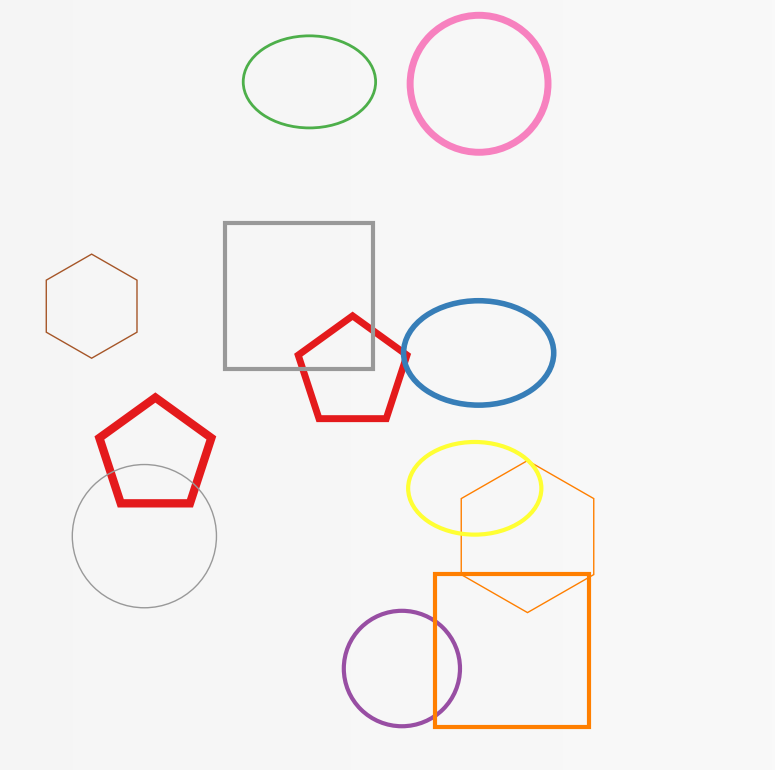[{"shape": "pentagon", "thickness": 3, "radius": 0.38, "center": [0.2, 0.408]}, {"shape": "pentagon", "thickness": 2.5, "radius": 0.37, "center": [0.455, 0.516]}, {"shape": "oval", "thickness": 2, "radius": 0.48, "center": [0.618, 0.542]}, {"shape": "oval", "thickness": 1, "radius": 0.43, "center": [0.399, 0.894]}, {"shape": "circle", "thickness": 1.5, "radius": 0.37, "center": [0.519, 0.132]}, {"shape": "square", "thickness": 1.5, "radius": 0.5, "center": [0.661, 0.156]}, {"shape": "hexagon", "thickness": 0.5, "radius": 0.49, "center": [0.681, 0.303]}, {"shape": "oval", "thickness": 1.5, "radius": 0.43, "center": [0.613, 0.366]}, {"shape": "hexagon", "thickness": 0.5, "radius": 0.34, "center": [0.118, 0.602]}, {"shape": "circle", "thickness": 2.5, "radius": 0.44, "center": [0.618, 0.891]}, {"shape": "square", "thickness": 1.5, "radius": 0.48, "center": [0.386, 0.616]}, {"shape": "circle", "thickness": 0.5, "radius": 0.47, "center": [0.186, 0.304]}]